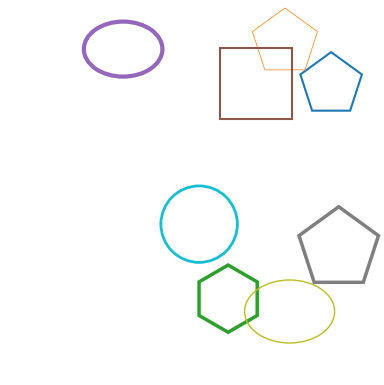[{"shape": "pentagon", "thickness": 1.5, "radius": 0.42, "center": [0.86, 0.781]}, {"shape": "pentagon", "thickness": 0.5, "radius": 0.44, "center": [0.74, 0.89]}, {"shape": "hexagon", "thickness": 2.5, "radius": 0.44, "center": [0.593, 0.224]}, {"shape": "oval", "thickness": 3, "radius": 0.51, "center": [0.32, 0.872]}, {"shape": "square", "thickness": 1.5, "radius": 0.47, "center": [0.664, 0.783]}, {"shape": "pentagon", "thickness": 2.5, "radius": 0.54, "center": [0.88, 0.354]}, {"shape": "oval", "thickness": 1, "radius": 0.58, "center": [0.752, 0.191]}, {"shape": "circle", "thickness": 2, "radius": 0.5, "center": [0.517, 0.418]}]